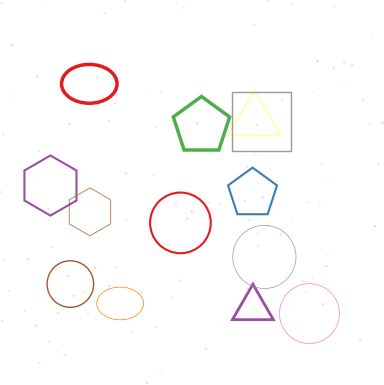[{"shape": "oval", "thickness": 2.5, "radius": 0.36, "center": [0.232, 0.782]}, {"shape": "circle", "thickness": 1.5, "radius": 0.39, "center": [0.469, 0.421]}, {"shape": "pentagon", "thickness": 1.5, "radius": 0.33, "center": [0.656, 0.498]}, {"shape": "pentagon", "thickness": 2.5, "radius": 0.38, "center": [0.523, 0.673]}, {"shape": "triangle", "thickness": 2, "radius": 0.31, "center": [0.657, 0.2]}, {"shape": "hexagon", "thickness": 1.5, "radius": 0.39, "center": [0.131, 0.518]}, {"shape": "oval", "thickness": 0.5, "radius": 0.3, "center": [0.312, 0.212]}, {"shape": "triangle", "thickness": 0.5, "radius": 0.39, "center": [0.661, 0.688]}, {"shape": "circle", "thickness": 1, "radius": 0.3, "center": [0.183, 0.262]}, {"shape": "hexagon", "thickness": 0.5, "radius": 0.31, "center": [0.234, 0.45]}, {"shape": "circle", "thickness": 0.5, "radius": 0.39, "center": [0.804, 0.185]}, {"shape": "square", "thickness": 1, "radius": 0.38, "center": [0.679, 0.684]}, {"shape": "circle", "thickness": 0.5, "radius": 0.41, "center": [0.687, 0.333]}]